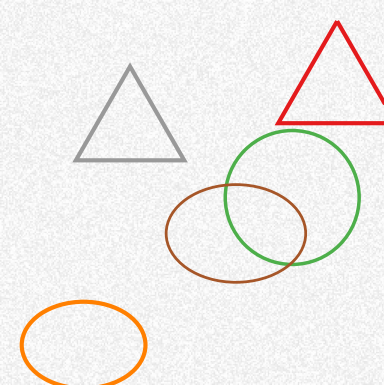[{"shape": "triangle", "thickness": 3, "radius": 0.88, "center": [0.876, 0.768]}, {"shape": "circle", "thickness": 2.5, "radius": 0.87, "center": [0.759, 0.487]}, {"shape": "oval", "thickness": 3, "radius": 0.8, "center": [0.217, 0.104]}, {"shape": "oval", "thickness": 2, "radius": 0.91, "center": [0.613, 0.394]}, {"shape": "triangle", "thickness": 3, "radius": 0.81, "center": [0.338, 0.665]}]